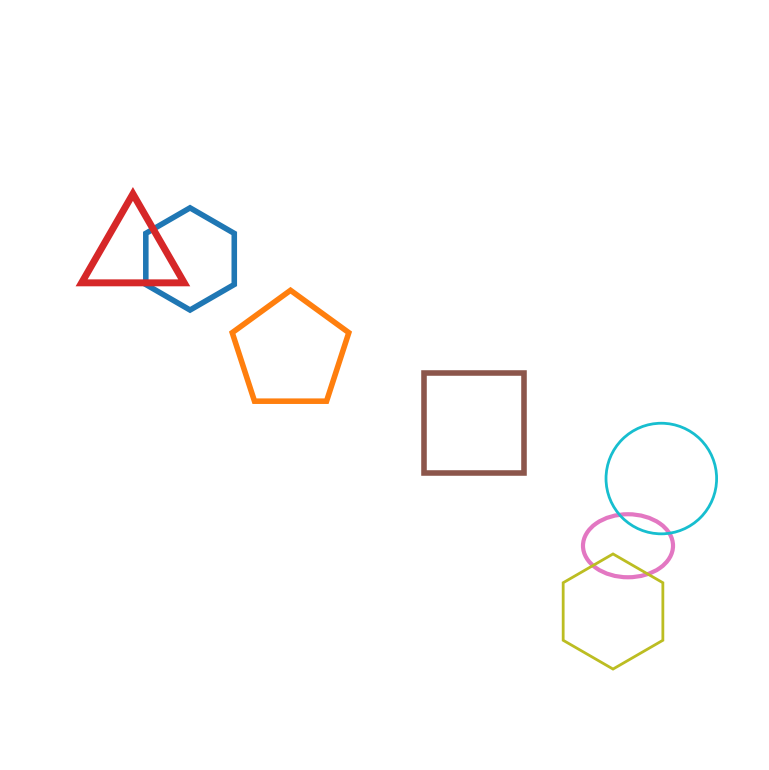[{"shape": "hexagon", "thickness": 2, "radius": 0.33, "center": [0.247, 0.664]}, {"shape": "pentagon", "thickness": 2, "radius": 0.4, "center": [0.377, 0.543]}, {"shape": "triangle", "thickness": 2.5, "radius": 0.38, "center": [0.173, 0.671]}, {"shape": "square", "thickness": 2, "radius": 0.32, "center": [0.616, 0.45]}, {"shape": "oval", "thickness": 1.5, "radius": 0.29, "center": [0.816, 0.291]}, {"shape": "hexagon", "thickness": 1, "radius": 0.37, "center": [0.796, 0.206]}, {"shape": "circle", "thickness": 1, "radius": 0.36, "center": [0.859, 0.379]}]